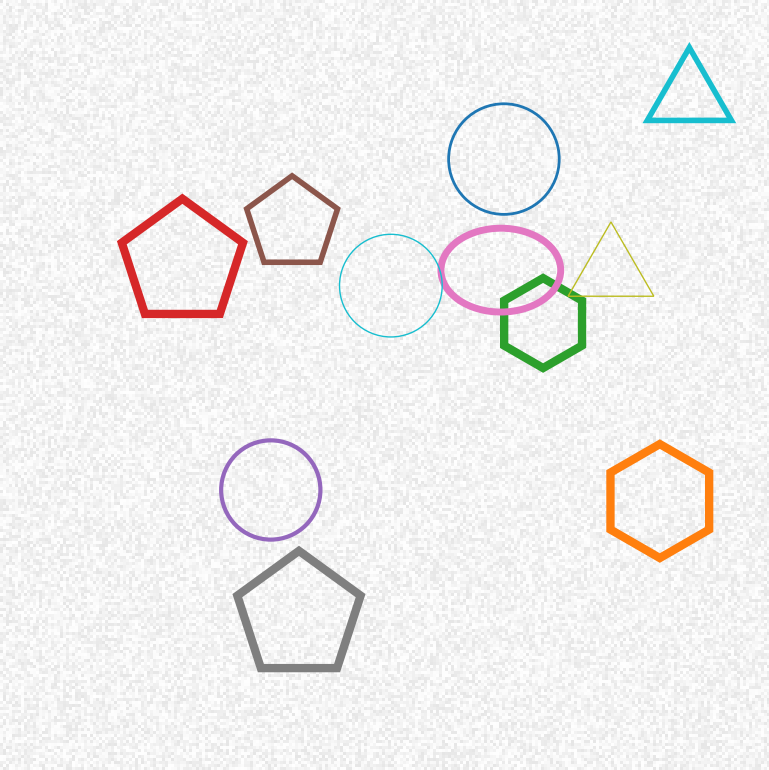[{"shape": "circle", "thickness": 1, "radius": 0.36, "center": [0.654, 0.793]}, {"shape": "hexagon", "thickness": 3, "radius": 0.37, "center": [0.857, 0.349]}, {"shape": "hexagon", "thickness": 3, "radius": 0.29, "center": [0.705, 0.58]}, {"shape": "pentagon", "thickness": 3, "radius": 0.41, "center": [0.237, 0.659]}, {"shape": "circle", "thickness": 1.5, "radius": 0.32, "center": [0.352, 0.364]}, {"shape": "pentagon", "thickness": 2, "radius": 0.31, "center": [0.379, 0.71]}, {"shape": "oval", "thickness": 2.5, "radius": 0.39, "center": [0.65, 0.649]}, {"shape": "pentagon", "thickness": 3, "radius": 0.42, "center": [0.388, 0.2]}, {"shape": "triangle", "thickness": 0.5, "radius": 0.32, "center": [0.793, 0.647]}, {"shape": "triangle", "thickness": 2, "radius": 0.32, "center": [0.895, 0.875]}, {"shape": "circle", "thickness": 0.5, "radius": 0.33, "center": [0.508, 0.629]}]